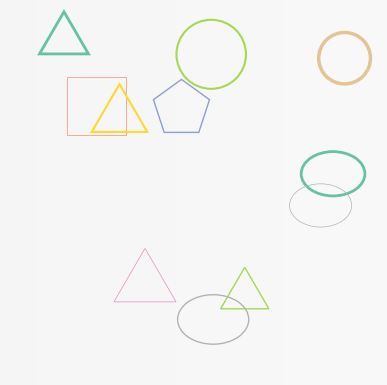[{"shape": "triangle", "thickness": 2, "radius": 0.37, "center": [0.165, 0.896]}, {"shape": "oval", "thickness": 2, "radius": 0.41, "center": [0.859, 0.549]}, {"shape": "square", "thickness": 0.5, "radius": 0.38, "center": [0.249, 0.724]}, {"shape": "pentagon", "thickness": 1, "radius": 0.38, "center": [0.468, 0.718]}, {"shape": "triangle", "thickness": 0.5, "radius": 0.46, "center": [0.374, 0.262]}, {"shape": "circle", "thickness": 1.5, "radius": 0.45, "center": [0.545, 0.859]}, {"shape": "triangle", "thickness": 1, "radius": 0.36, "center": [0.632, 0.234]}, {"shape": "triangle", "thickness": 1.5, "radius": 0.41, "center": [0.308, 0.699]}, {"shape": "circle", "thickness": 2.5, "radius": 0.33, "center": [0.889, 0.849]}, {"shape": "oval", "thickness": 0.5, "radius": 0.4, "center": [0.827, 0.466]}, {"shape": "oval", "thickness": 1, "radius": 0.46, "center": [0.55, 0.17]}]